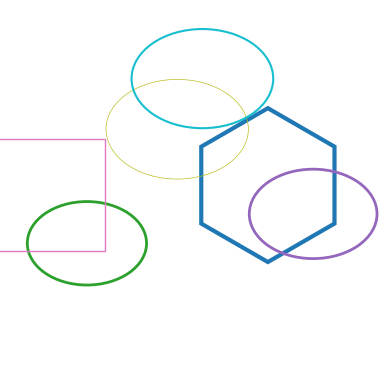[{"shape": "hexagon", "thickness": 3, "radius": 1.0, "center": [0.696, 0.519]}, {"shape": "oval", "thickness": 2, "radius": 0.77, "center": [0.226, 0.368]}, {"shape": "oval", "thickness": 2, "radius": 0.83, "center": [0.813, 0.444]}, {"shape": "square", "thickness": 1, "radius": 0.73, "center": [0.127, 0.494]}, {"shape": "oval", "thickness": 0.5, "radius": 0.92, "center": [0.46, 0.664]}, {"shape": "oval", "thickness": 1.5, "radius": 0.92, "center": [0.526, 0.796]}]